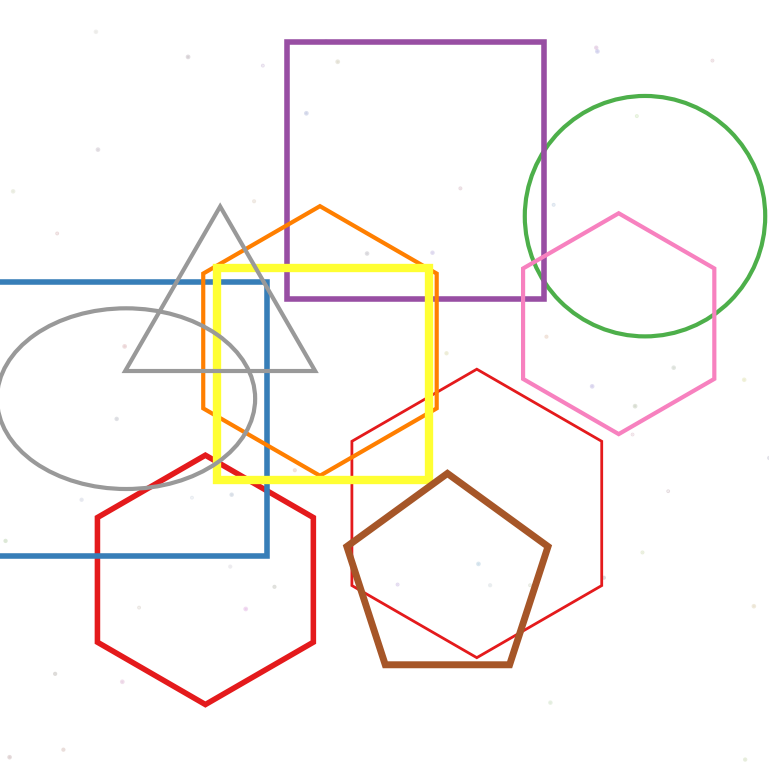[{"shape": "hexagon", "thickness": 2, "radius": 0.81, "center": [0.267, 0.247]}, {"shape": "hexagon", "thickness": 1, "radius": 0.94, "center": [0.619, 0.333]}, {"shape": "square", "thickness": 2, "radius": 0.89, "center": [0.169, 0.456]}, {"shape": "circle", "thickness": 1.5, "radius": 0.78, "center": [0.838, 0.719]}, {"shape": "square", "thickness": 2, "radius": 0.83, "center": [0.54, 0.778]}, {"shape": "hexagon", "thickness": 1.5, "radius": 0.88, "center": [0.416, 0.557]}, {"shape": "square", "thickness": 3, "radius": 0.69, "center": [0.419, 0.514]}, {"shape": "pentagon", "thickness": 2.5, "radius": 0.69, "center": [0.581, 0.248]}, {"shape": "hexagon", "thickness": 1.5, "radius": 0.72, "center": [0.804, 0.58]}, {"shape": "oval", "thickness": 1.5, "radius": 0.84, "center": [0.164, 0.482]}, {"shape": "triangle", "thickness": 1.5, "radius": 0.71, "center": [0.286, 0.589]}]